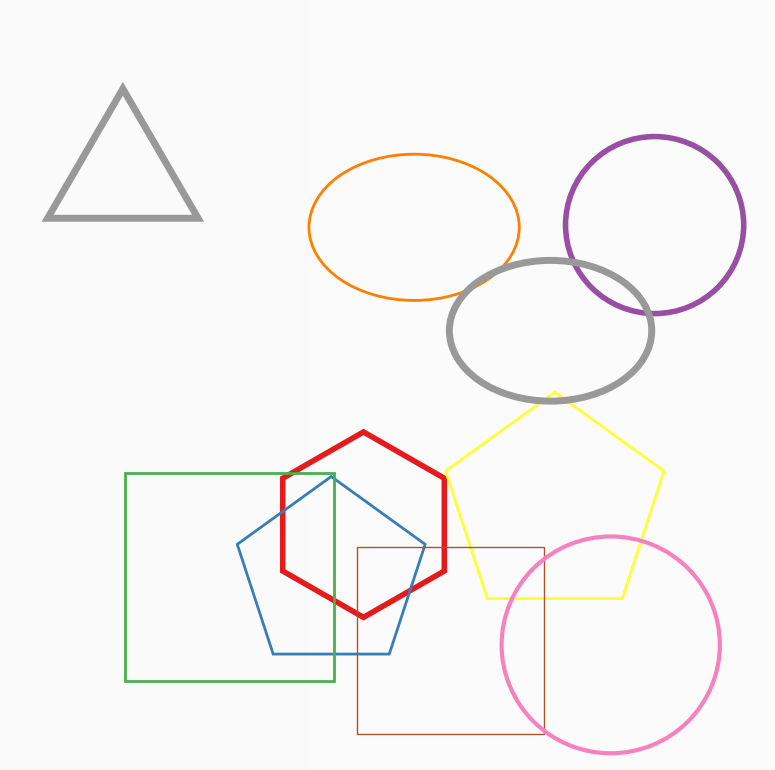[{"shape": "hexagon", "thickness": 2, "radius": 0.6, "center": [0.469, 0.319]}, {"shape": "pentagon", "thickness": 1, "radius": 0.64, "center": [0.427, 0.254]}, {"shape": "square", "thickness": 1, "radius": 0.67, "center": [0.296, 0.251]}, {"shape": "circle", "thickness": 2, "radius": 0.57, "center": [0.845, 0.708]}, {"shape": "oval", "thickness": 1, "radius": 0.68, "center": [0.534, 0.705]}, {"shape": "pentagon", "thickness": 1, "radius": 0.74, "center": [0.716, 0.342]}, {"shape": "square", "thickness": 0.5, "radius": 0.6, "center": [0.581, 0.168]}, {"shape": "circle", "thickness": 1.5, "radius": 0.7, "center": [0.788, 0.162]}, {"shape": "oval", "thickness": 2.5, "radius": 0.65, "center": [0.71, 0.57]}, {"shape": "triangle", "thickness": 2.5, "radius": 0.56, "center": [0.159, 0.773]}]